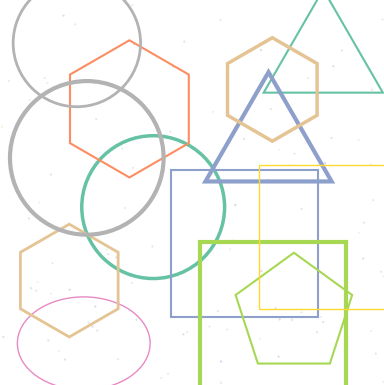[{"shape": "circle", "thickness": 2.5, "radius": 0.93, "center": [0.398, 0.462]}, {"shape": "triangle", "thickness": 1.5, "radius": 0.89, "center": [0.84, 0.849]}, {"shape": "hexagon", "thickness": 1.5, "radius": 0.89, "center": [0.336, 0.717]}, {"shape": "square", "thickness": 1.5, "radius": 0.95, "center": [0.635, 0.368]}, {"shape": "triangle", "thickness": 3, "radius": 0.95, "center": [0.697, 0.623]}, {"shape": "oval", "thickness": 1, "radius": 0.86, "center": [0.218, 0.108]}, {"shape": "square", "thickness": 3, "radius": 0.95, "center": [0.708, 0.182]}, {"shape": "pentagon", "thickness": 1.5, "radius": 0.8, "center": [0.763, 0.184]}, {"shape": "square", "thickness": 1, "radius": 0.94, "center": [0.861, 0.384]}, {"shape": "hexagon", "thickness": 2, "radius": 0.73, "center": [0.18, 0.271]}, {"shape": "hexagon", "thickness": 2.5, "radius": 0.67, "center": [0.707, 0.768]}, {"shape": "circle", "thickness": 3, "radius": 1.0, "center": [0.225, 0.59]}, {"shape": "circle", "thickness": 2, "radius": 0.83, "center": [0.2, 0.888]}]